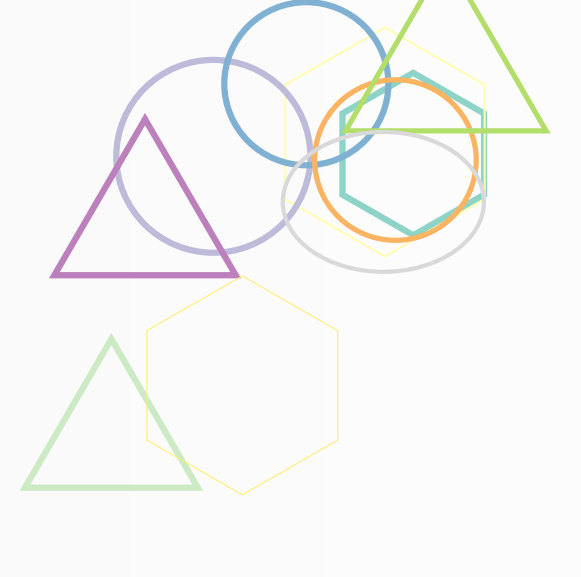[{"shape": "hexagon", "thickness": 3, "radius": 0.7, "center": [0.711, 0.732]}, {"shape": "hexagon", "thickness": 1, "radius": 0.99, "center": [0.662, 0.753]}, {"shape": "circle", "thickness": 3, "radius": 0.83, "center": [0.367, 0.728]}, {"shape": "circle", "thickness": 3, "radius": 0.71, "center": [0.527, 0.854]}, {"shape": "circle", "thickness": 2.5, "radius": 0.69, "center": [0.68, 0.722]}, {"shape": "triangle", "thickness": 2.5, "radius": 1.0, "center": [0.767, 0.872]}, {"shape": "oval", "thickness": 2, "radius": 0.87, "center": [0.66, 0.65]}, {"shape": "triangle", "thickness": 3, "radius": 0.9, "center": [0.25, 0.613]}, {"shape": "triangle", "thickness": 3, "radius": 0.86, "center": [0.192, 0.24]}, {"shape": "hexagon", "thickness": 0.5, "radius": 0.95, "center": [0.417, 0.332]}]